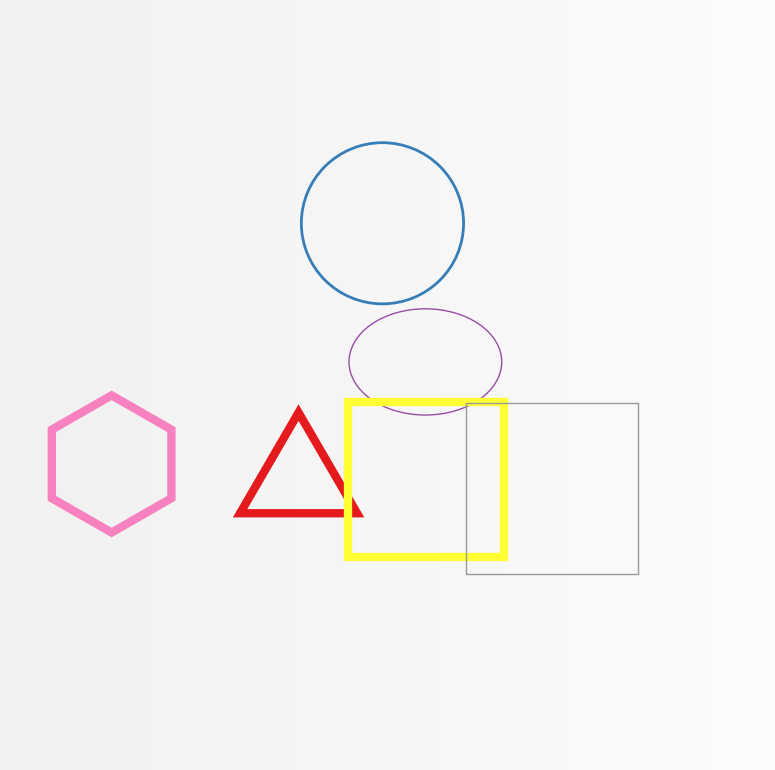[{"shape": "triangle", "thickness": 3, "radius": 0.44, "center": [0.385, 0.377]}, {"shape": "circle", "thickness": 1, "radius": 0.52, "center": [0.493, 0.71]}, {"shape": "oval", "thickness": 0.5, "radius": 0.49, "center": [0.549, 0.53]}, {"shape": "square", "thickness": 3, "radius": 0.5, "center": [0.55, 0.378]}, {"shape": "hexagon", "thickness": 3, "radius": 0.45, "center": [0.144, 0.397]}, {"shape": "square", "thickness": 0.5, "radius": 0.55, "center": [0.712, 0.365]}]